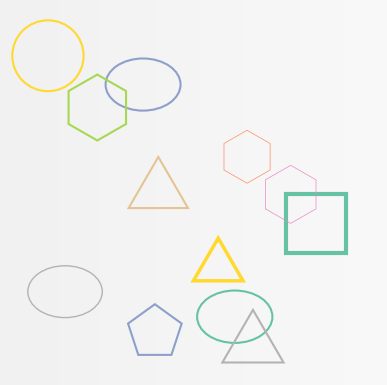[{"shape": "square", "thickness": 3, "radius": 0.38, "center": [0.816, 0.419]}, {"shape": "oval", "thickness": 1.5, "radius": 0.49, "center": [0.606, 0.177]}, {"shape": "hexagon", "thickness": 0.5, "radius": 0.34, "center": [0.638, 0.593]}, {"shape": "oval", "thickness": 1.5, "radius": 0.48, "center": [0.369, 0.78]}, {"shape": "pentagon", "thickness": 1.5, "radius": 0.36, "center": [0.4, 0.137]}, {"shape": "hexagon", "thickness": 0.5, "radius": 0.38, "center": [0.75, 0.495]}, {"shape": "hexagon", "thickness": 1.5, "radius": 0.43, "center": [0.251, 0.721]}, {"shape": "triangle", "thickness": 2.5, "radius": 0.37, "center": [0.563, 0.308]}, {"shape": "circle", "thickness": 1.5, "radius": 0.46, "center": [0.124, 0.855]}, {"shape": "triangle", "thickness": 1.5, "radius": 0.44, "center": [0.409, 0.504]}, {"shape": "triangle", "thickness": 1.5, "radius": 0.46, "center": [0.653, 0.104]}, {"shape": "oval", "thickness": 1, "radius": 0.48, "center": [0.168, 0.242]}]